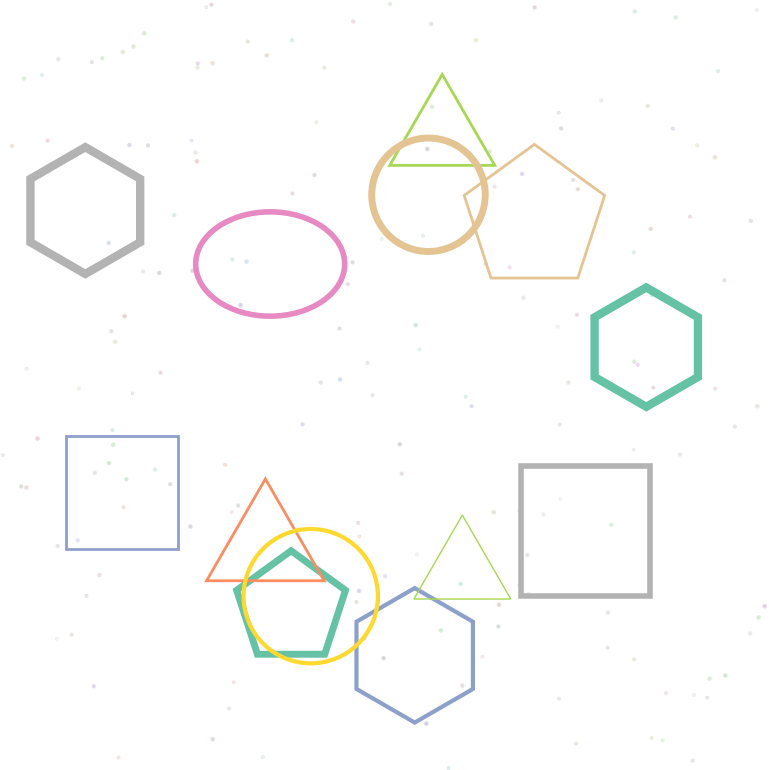[{"shape": "pentagon", "thickness": 2.5, "radius": 0.37, "center": [0.378, 0.21]}, {"shape": "hexagon", "thickness": 3, "radius": 0.39, "center": [0.839, 0.549]}, {"shape": "triangle", "thickness": 1, "radius": 0.44, "center": [0.345, 0.29]}, {"shape": "hexagon", "thickness": 1.5, "radius": 0.44, "center": [0.539, 0.149]}, {"shape": "square", "thickness": 1, "radius": 0.36, "center": [0.158, 0.36]}, {"shape": "oval", "thickness": 2, "radius": 0.48, "center": [0.351, 0.657]}, {"shape": "triangle", "thickness": 0.5, "radius": 0.36, "center": [0.6, 0.258]}, {"shape": "triangle", "thickness": 1, "radius": 0.39, "center": [0.574, 0.825]}, {"shape": "circle", "thickness": 1.5, "radius": 0.44, "center": [0.404, 0.226]}, {"shape": "pentagon", "thickness": 1, "radius": 0.48, "center": [0.694, 0.717]}, {"shape": "circle", "thickness": 2.5, "radius": 0.37, "center": [0.556, 0.747]}, {"shape": "square", "thickness": 2, "radius": 0.42, "center": [0.761, 0.31]}, {"shape": "hexagon", "thickness": 3, "radius": 0.41, "center": [0.111, 0.727]}]